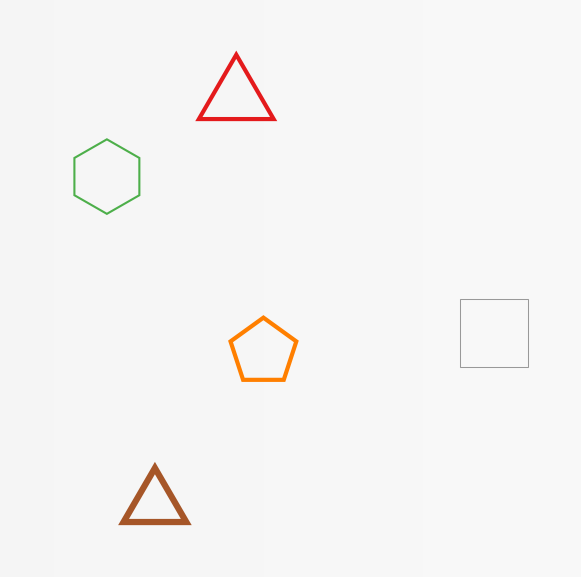[{"shape": "triangle", "thickness": 2, "radius": 0.37, "center": [0.406, 0.83]}, {"shape": "hexagon", "thickness": 1, "radius": 0.32, "center": [0.184, 0.693]}, {"shape": "pentagon", "thickness": 2, "radius": 0.3, "center": [0.453, 0.39]}, {"shape": "triangle", "thickness": 3, "radius": 0.31, "center": [0.267, 0.126]}, {"shape": "square", "thickness": 0.5, "radius": 0.29, "center": [0.849, 0.423]}]